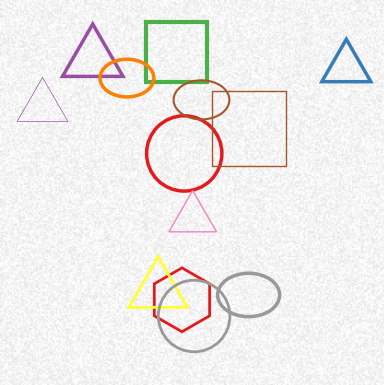[{"shape": "circle", "thickness": 2.5, "radius": 0.49, "center": [0.479, 0.601]}, {"shape": "hexagon", "thickness": 2, "radius": 0.41, "center": [0.473, 0.221]}, {"shape": "triangle", "thickness": 2.5, "radius": 0.37, "center": [0.9, 0.825]}, {"shape": "square", "thickness": 3, "radius": 0.39, "center": [0.458, 0.865]}, {"shape": "triangle", "thickness": 2.5, "radius": 0.45, "center": [0.241, 0.847]}, {"shape": "triangle", "thickness": 0.5, "radius": 0.38, "center": [0.11, 0.723]}, {"shape": "oval", "thickness": 2.5, "radius": 0.35, "center": [0.33, 0.797]}, {"shape": "triangle", "thickness": 2, "radius": 0.44, "center": [0.411, 0.246]}, {"shape": "square", "thickness": 1, "radius": 0.48, "center": [0.647, 0.666]}, {"shape": "oval", "thickness": 1.5, "radius": 0.36, "center": [0.523, 0.741]}, {"shape": "triangle", "thickness": 1, "radius": 0.36, "center": [0.501, 0.434]}, {"shape": "oval", "thickness": 2.5, "radius": 0.4, "center": [0.646, 0.234]}, {"shape": "circle", "thickness": 2, "radius": 0.46, "center": [0.504, 0.179]}]